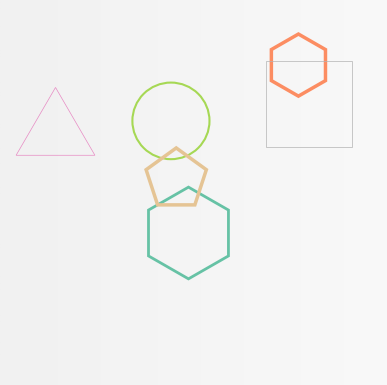[{"shape": "hexagon", "thickness": 2, "radius": 0.6, "center": [0.486, 0.395]}, {"shape": "hexagon", "thickness": 2.5, "radius": 0.4, "center": [0.77, 0.831]}, {"shape": "triangle", "thickness": 0.5, "radius": 0.59, "center": [0.143, 0.655]}, {"shape": "circle", "thickness": 1.5, "radius": 0.5, "center": [0.441, 0.686]}, {"shape": "pentagon", "thickness": 2.5, "radius": 0.41, "center": [0.455, 0.534]}, {"shape": "square", "thickness": 0.5, "radius": 0.55, "center": [0.798, 0.73]}]